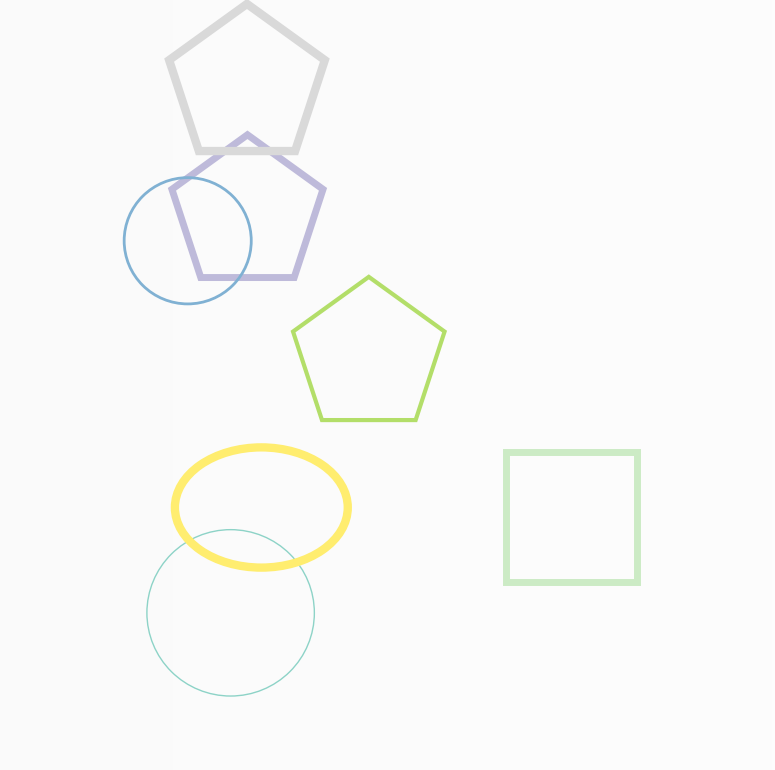[{"shape": "circle", "thickness": 0.5, "radius": 0.54, "center": [0.298, 0.204]}, {"shape": "pentagon", "thickness": 2.5, "radius": 0.51, "center": [0.319, 0.722]}, {"shape": "circle", "thickness": 1, "radius": 0.41, "center": [0.242, 0.687]}, {"shape": "pentagon", "thickness": 1.5, "radius": 0.51, "center": [0.476, 0.538]}, {"shape": "pentagon", "thickness": 3, "radius": 0.53, "center": [0.319, 0.889]}, {"shape": "square", "thickness": 2.5, "radius": 0.42, "center": [0.737, 0.329]}, {"shape": "oval", "thickness": 3, "radius": 0.56, "center": [0.337, 0.341]}]